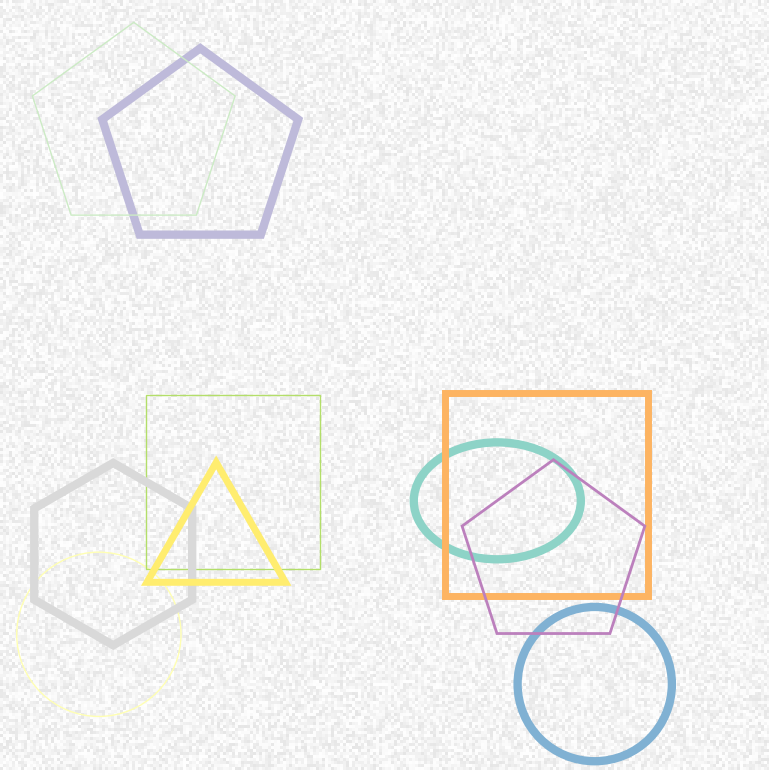[{"shape": "oval", "thickness": 3, "radius": 0.54, "center": [0.646, 0.35]}, {"shape": "circle", "thickness": 0.5, "radius": 0.53, "center": [0.128, 0.176]}, {"shape": "pentagon", "thickness": 3, "radius": 0.67, "center": [0.26, 0.804]}, {"shape": "circle", "thickness": 3, "radius": 0.5, "center": [0.772, 0.112]}, {"shape": "square", "thickness": 2.5, "radius": 0.66, "center": [0.71, 0.358]}, {"shape": "square", "thickness": 0.5, "radius": 0.56, "center": [0.302, 0.374]}, {"shape": "hexagon", "thickness": 3, "radius": 0.59, "center": [0.147, 0.28]}, {"shape": "pentagon", "thickness": 1, "radius": 0.62, "center": [0.719, 0.278]}, {"shape": "pentagon", "thickness": 0.5, "radius": 0.69, "center": [0.174, 0.833]}, {"shape": "triangle", "thickness": 2.5, "radius": 0.52, "center": [0.281, 0.296]}]